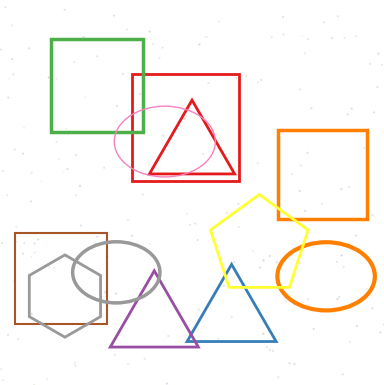[{"shape": "square", "thickness": 2, "radius": 0.69, "center": [0.482, 0.668]}, {"shape": "triangle", "thickness": 2, "radius": 0.64, "center": [0.499, 0.612]}, {"shape": "triangle", "thickness": 2, "radius": 0.67, "center": [0.602, 0.18]}, {"shape": "square", "thickness": 2.5, "radius": 0.6, "center": [0.252, 0.778]}, {"shape": "triangle", "thickness": 2, "radius": 0.66, "center": [0.401, 0.165]}, {"shape": "oval", "thickness": 3, "radius": 0.63, "center": [0.847, 0.282]}, {"shape": "square", "thickness": 2.5, "radius": 0.58, "center": [0.837, 0.547]}, {"shape": "pentagon", "thickness": 2, "radius": 0.67, "center": [0.673, 0.361]}, {"shape": "square", "thickness": 1.5, "radius": 0.59, "center": [0.158, 0.276]}, {"shape": "oval", "thickness": 1, "radius": 0.66, "center": [0.428, 0.632]}, {"shape": "hexagon", "thickness": 2, "radius": 0.53, "center": [0.169, 0.231]}, {"shape": "oval", "thickness": 2.5, "radius": 0.57, "center": [0.302, 0.293]}]